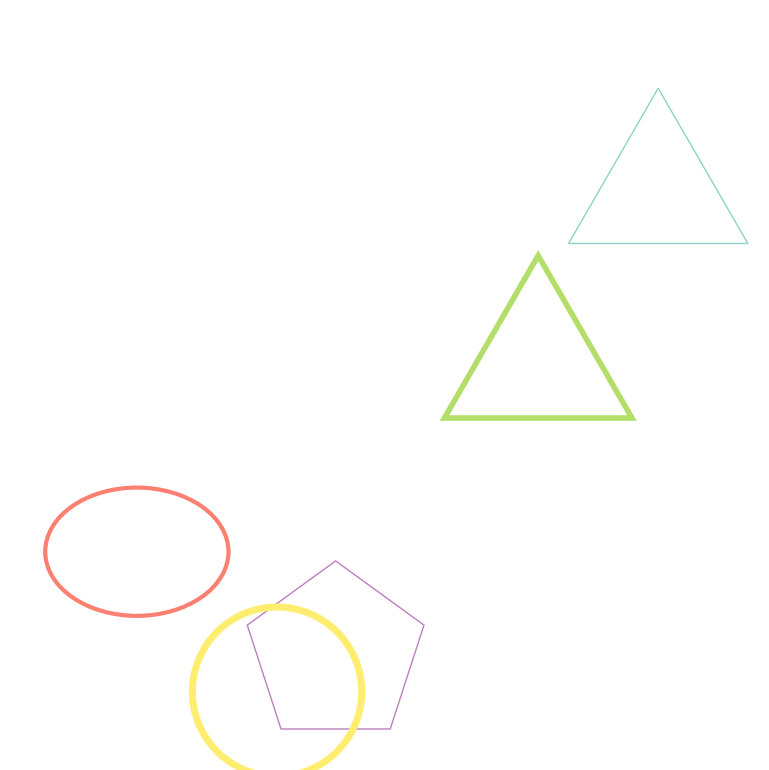[{"shape": "triangle", "thickness": 0.5, "radius": 0.67, "center": [0.855, 0.751]}, {"shape": "oval", "thickness": 1.5, "radius": 0.6, "center": [0.178, 0.283]}, {"shape": "triangle", "thickness": 2, "radius": 0.7, "center": [0.699, 0.527]}, {"shape": "pentagon", "thickness": 0.5, "radius": 0.6, "center": [0.436, 0.151]}, {"shape": "circle", "thickness": 2.5, "radius": 0.55, "center": [0.36, 0.102]}]